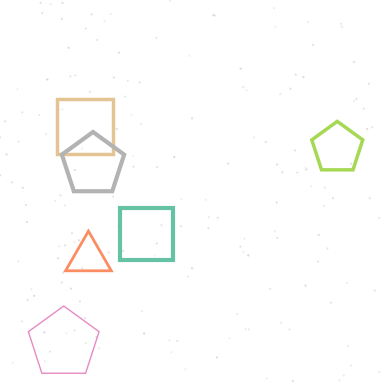[{"shape": "square", "thickness": 3, "radius": 0.34, "center": [0.381, 0.392]}, {"shape": "triangle", "thickness": 2, "radius": 0.34, "center": [0.23, 0.331]}, {"shape": "pentagon", "thickness": 1, "radius": 0.48, "center": [0.166, 0.109]}, {"shape": "pentagon", "thickness": 2.5, "radius": 0.35, "center": [0.876, 0.615]}, {"shape": "square", "thickness": 2.5, "radius": 0.36, "center": [0.22, 0.671]}, {"shape": "pentagon", "thickness": 3, "radius": 0.43, "center": [0.242, 0.572]}]